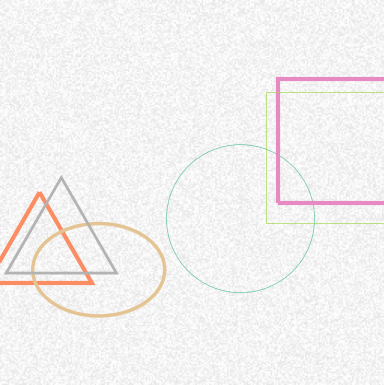[{"shape": "circle", "thickness": 0.5, "radius": 0.96, "center": [0.625, 0.432]}, {"shape": "triangle", "thickness": 3, "radius": 0.79, "center": [0.103, 0.344]}, {"shape": "square", "thickness": 3, "radius": 0.8, "center": [0.882, 0.633]}, {"shape": "square", "thickness": 0.5, "radius": 0.85, "center": [0.861, 0.592]}, {"shape": "oval", "thickness": 2.5, "radius": 0.86, "center": [0.256, 0.299]}, {"shape": "triangle", "thickness": 2, "radius": 0.83, "center": [0.159, 0.373]}]